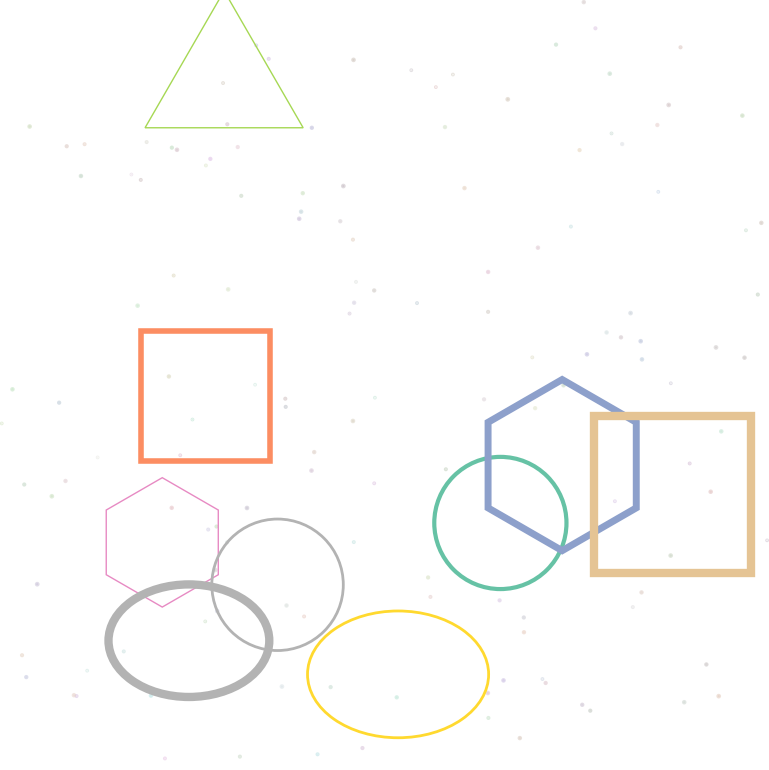[{"shape": "circle", "thickness": 1.5, "radius": 0.43, "center": [0.65, 0.321]}, {"shape": "square", "thickness": 2, "radius": 0.42, "center": [0.267, 0.485]}, {"shape": "hexagon", "thickness": 2.5, "radius": 0.56, "center": [0.73, 0.396]}, {"shape": "hexagon", "thickness": 0.5, "radius": 0.42, "center": [0.211, 0.296]}, {"shape": "triangle", "thickness": 0.5, "radius": 0.59, "center": [0.291, 0.893]}, {"shape": "oval", "thickness": 1, "radius": 0.59, "center": [0.517, 0.124]}, {"shape": "square", "thickness": 3, "radius": 0.51, "center": [0.873, 0.358]}, {"shape": "oval", "thickness": 3, "radius": 0.52, "center": [0.245, 0.168]}, {"shape": "circle", "thickness": 1, "radius": 0.43, "center": [0.36, 0.241]}]